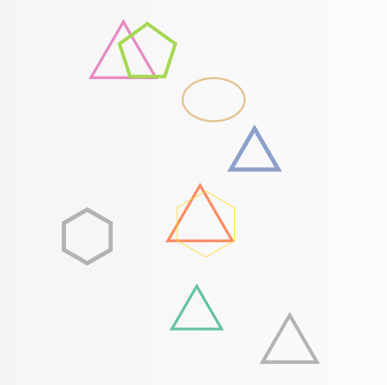[{"shape": "triangle", "thickness": 2, "radius": 0.37, "center": [0.508, 0.183]}, {"shape": "triangle", "thickness": 2, "radius": 0.48, "center": [0.516, 0.422]}, {"shape": "triangle", "thickness": 3, "radius": 0.35, "center": [0.657, 0.595]}, {"shape": "triangle", "thickness": 2, "radius": 0.48, "center": [0.318, 0.847]}, {"shape": "pentagon", "thickness": 2.5, "radius": 0.38, "center": [0.38, 0.863]}, {"shape": "hexagon", "thickness": 0.5, "radius": 0.43, "center": [0.531, 0.418]}, {"shape": "oval", "thickness": 1.5, "radius": 0.4, "center": [0.551, 0.741]}, {"shape": "triangle", "thickness": 2.5, "radius": 0.41, "center": [0.748, 0.1]}, {"shape": "hexagon", "thickness": 3, "radius": 0.35, "center": [0.225, 0.386]}]